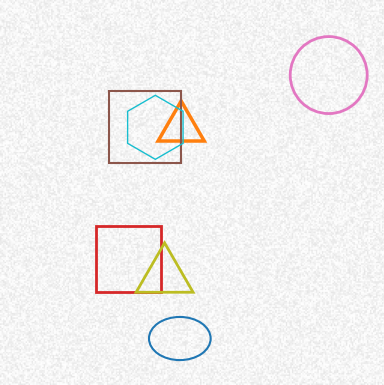[{"shape": "oval", "thickness": 1.5, "radius": 0.4, "center": [0.467, 0.121]}, {"shape": "triangle", "thickness": 2.5, "radius": 0.35, "center": [0.471, 0.668]}, {"shape": "square", "thickness": 2, "radius": 0.43, "center": [0.333, 0.328]}, {"shape": "square", "thickness": 1.5, "radius": 0.47, "center": [0.377, 0.669]}, {"shape": "circle", "thickness": 2, "radius": 0.5, "center": [0.854, 0.805]}, {"shape": "triangle", "thickness": 2, "radius": 0.43, "center": [0.428, 0.284]}, {"shape": "hexagon", "thickness": 1, "radius": 0.42, "center": [0.403, 0.669]}]